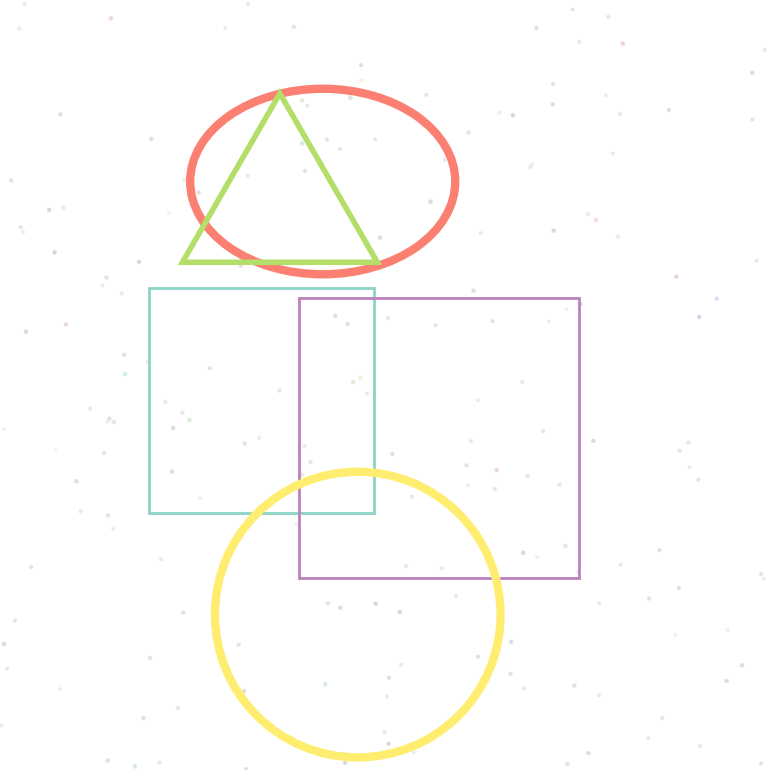[{"shape": "square", "thickness": 1, "radius": 0.73, "center": [0.339, 0.48]}, {"shape": "oval", "thickness": 3, "radius": 0.86, "center": [0.419, 0.764]}, {"shape": "triangle", "thickness": 2, "radius": 0.73, "center": [0.363, 0.732]}, {"shape": "square", "thickness": 1, "radius": 0.91, "center": [0.571, 0.431]}, {"shape": "circle", "thickness": 3, "radius": 0.93, "center": [0.465, 0.202]}]